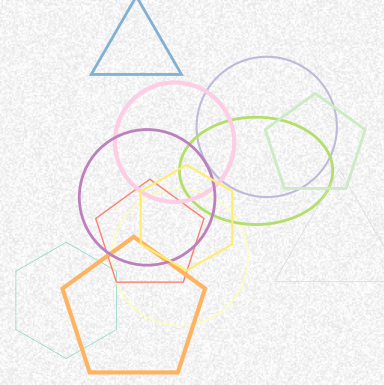[{"shape": "hexagon", "thickness": 0.5, "radius": 0.76, "center": [0.172, 0.22]}, {"shape": "circle", "thickness": 1, "radius": 0.89, "center": [0.467, 0.332]}, {"shape": "circle", "thickness": 1.5, "radius": 0.91, "center": [0.693, 0.67]}, {"shape": "pentagon", "thickness": 1, "radius": 0.74, "center": [0.389, 0.387]}, {"shape": "triangle", "thickness": 2, "radius": 0.68, "center": [0.354, 0.874]}, {"shape": "pentagon", "thickness": 3, "radius": 0.97, "center": [0.347, 0.19]}, {"shape": "oval", "thickness": 2, "radius": 1.0, "center": [0.665, 0.556]}, {"shape": "circle", "thickness": 3, "radius": 0.77, "center": [0.454, 0.631]}, {"shape": "triangle", "thickness": 0.5, "radius": 0.97, "center": [0.881, 0.366]}, {"shape": "circle", "thickness": 2, "radius": 0.88, "center": [0.382, 0.487]}, {"shape": "pentagon", "thickness": 2, "radius": 0.68, "center": [0.819, 0.621]}, {"shape": "hexagon", "thickness": 1.5, "radius": 0.69, "center": [0.485, 0.435]}]